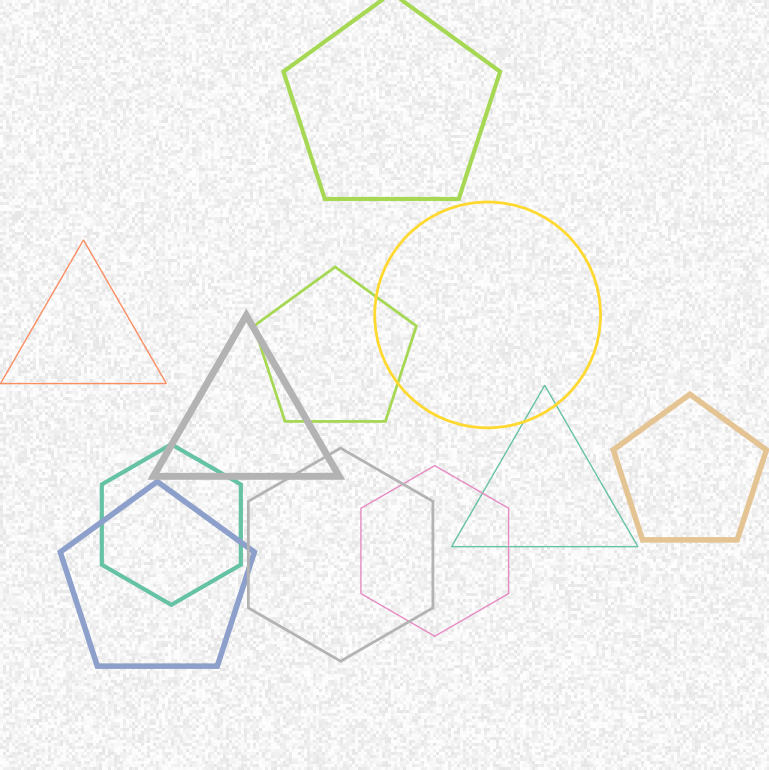[{"shape": "triangle", "thickness": 0.5, "radius": 0.7, "center": [0.707, 0.36]}, {"shape": "hexagon", "thickness": 1.5, "radius": 0.52, "center": [0.222, 0.319]}, {"shape": "triangle", "thickness": 0.5, "radius": 0.62, "center": [0.108, 0.564]}, {"shape": "pentagon", "thickness": 2, "radius": 0.66, "center": [0.204, 0.242]}, {"shape": "hexagon", "thickness": 0.5, "radius": 0.55, "center": [0.565, 0.285]}, {"shape": "pentagon", "thickness": 1, "radius": 0.55, "center": [0.435, 0.542]}, {"shape": "pentagon", "thickness": 1.5, "radius": 0.74, "center": [0.509, 0.861]}, {"shape": "circle", "thickness": 1, "radius": 0.73, "center": [0.633, 0.591]}, {"shape": "pentagon", "thickness": 2, "radius": 0.52, "center": [0.896, 0.383]}, {"shape": "hexagon", "thickness": 1, "radius": 0.69, "center": [0.442, 0.28]}, {"shape": "triangle", "thickness": 2.5, "radius": 0.7, "center": [0.32, 0.451]}]